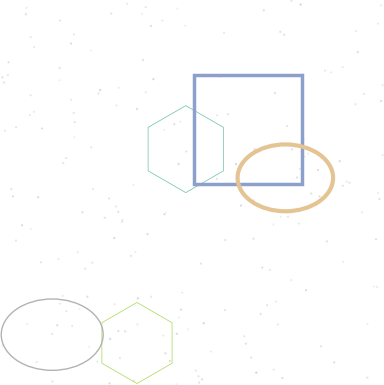[{"shape": "hexagon", "thickness": 0.5, "radius": 0.56, "center": [0.483, 0.613]}, {"shape": "square", "thickness": 2.5, "radius": 0.71, "center": [0.644, 0.663]}, {"shape": "hexagon", "thickness": 0.5, "radius": 0.53, "center": [0.356, 0.109]}, {"shape": "oval", "thickness": 3, "radius": 0.62, "center": [0.741, 0.538]}, {"shape": "oval", "thickness": 1, "radius": 0.66, "center": [0.136, 0.131]}]